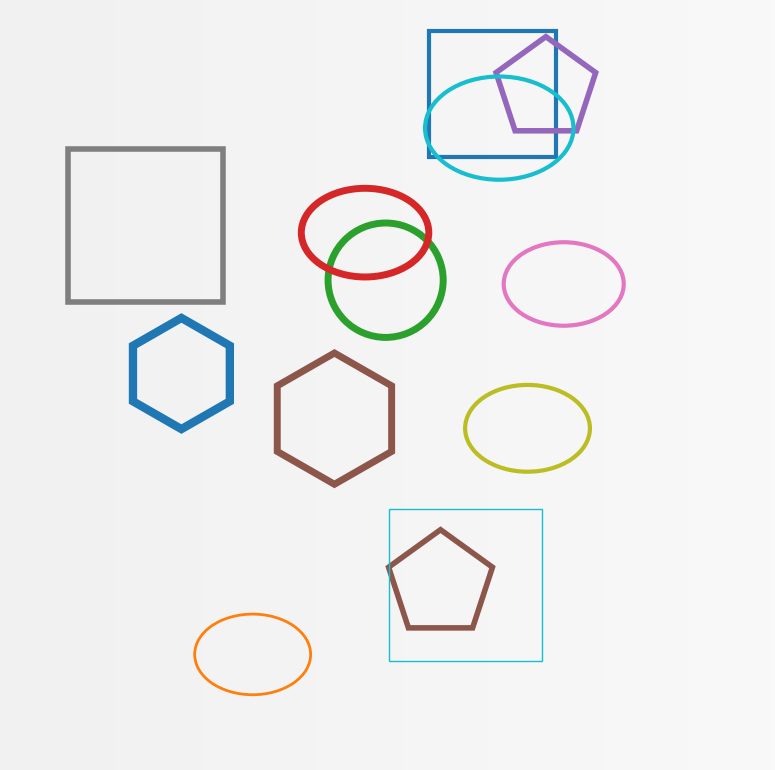[{"shape": "hexagon", "thickness": 3, "radius": 0.36, "center": [0.234, 0.515]}, {"shape": "square", "thickness": 1.5, "radius": 0.41, "center": [0.636, 0.878]}, {"shape": "oval", "thickness": 1, "radius": 0.37, "center": [0.326, 0.15]}, {"shape": "circle", "thickness": 2.5, "radius": 0.37, "center": [0.498, 0.636]}, {"shape": "oval", "thickness": 2.5, "radius": 0.41, "center": [0.471, 0.698]}, {"shape": "pentagon", "thickness": 2, "radius": 0.34, "center": [0.704, 0.885]}, {"shape": "hexagon", "thickness": 2.5, "radius": 0.43, "center": [0.432, 0.456]}, {"shape": "pentagon", "thickness": 2, "radius": 0.35, "center": [0.568, 0.242]}, {"shape": "oval", "thickness": 1.5, "radius": 0.39, "center": [0.727, 0.631]}, {"shape": "square", "thickness": 2, "radius": 0.5, "center": [0.188, 0.707]}, {"shape": "oval", "thickness": 1.5, "radius": 0.4, "center": [0.681, 0.444]}, {"shape": "square", "thickness": 0.5, "radius": 0.49, "center": [0.601, 0.24]}, {"shape": "oval", "thickness": 1.5, "radius": 0.48, "center": [0.644, 0.834]}]